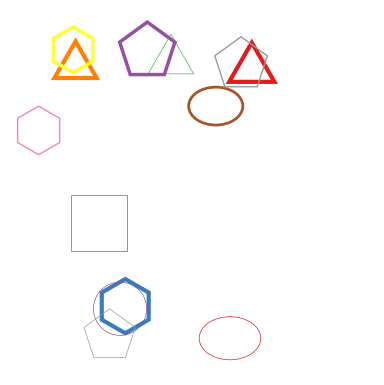[{"shape": "triangle", "thickness": 3, "radius": 0.34, "center": [0.654, 0.821]}, {"shape": "oval", "thickness": 0.5, "radius": 0.4, "center": [0.597, 0.121]}, {"shape": "hexagon", "thickness": 3, "radius": 0.35, "center": [0.325, 0.205]}, {"shape": "triangle", "thickness": 0.5, "radius": 0.34, "center": [0.444, 0.842]}, {"shape": "circle", "thickness": 0.5, "radius": 0.35, "center": [0.312, 0.198]}, {"shape": "pentagon", "thickness": 2.5, "radius": 0.38, "center": [0.383, 0.867]}, {"shape": "triangle", "thickness": 3, "radius": 0.32, "center": [0.196, 0.829]}, {"shape": "hexagon", "thickness": 2.5, "radius": 0.29, "center": [0.19, 0.871]}, {"shape": "oval", "thickness": 2, "radius": 0.35, "center": [0.56, 0.724]}, {"shape": "square", "thickness": 0.5, "radius": 0.36, "center": [0.257, 0.421]}, {"shape": "hexagon", "thickness": 1, "radius": 0.31, "center": [0.1, 0.661]}, {"shape": "pentagon", "thickness": 0.5, "radius": 0.35, "center": [0.285, 0.128]}, {"shape": "pentagon", "thickness": 1, "radius": 0.36, "center": [0.626, 0.833]}]